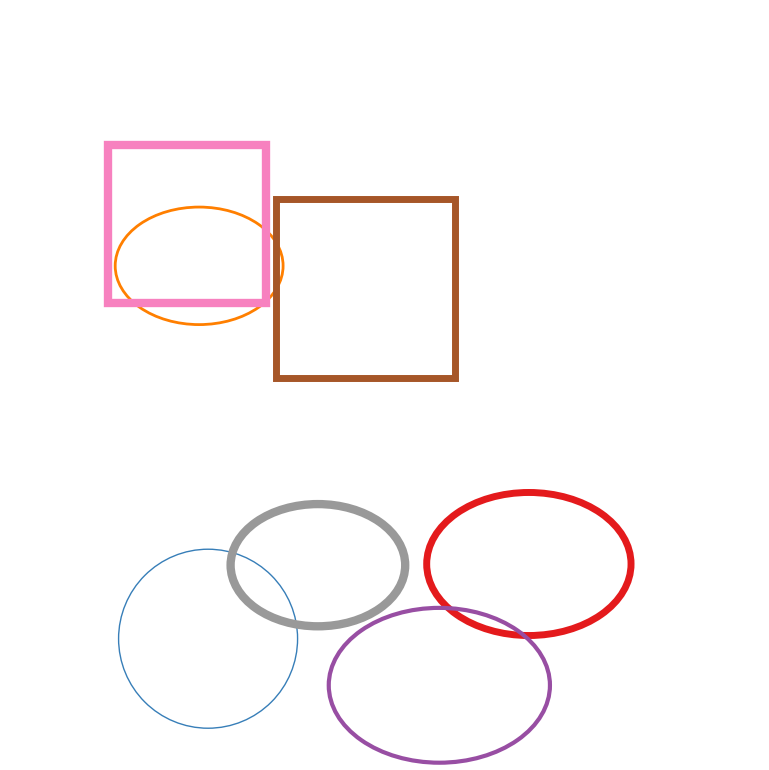[{"shape": "oval", "thickness": 2.5, "radius": 0.66, "center": [0.687, 0.268]}, {"shape": "circle", "thickness": 0.5, "radius": 0.58, "center": [0.27, 0.17]}, {"shape": "oval", "thickness": 1.5, "radius": 0.72, "center": [0.571, 0.11]}, {"shape": "oval", "thickness": 1, "radius": 0.55, "center": [0.259, 0.655]}, {"shape": "square", "thickness": 2.5, "radius": 0.58, "center": [0.475, 0.625]}, {"shape": "square", "thickness": 3, "radius": 0.51, "center": [0.243, 0.709]}, {"shape": "oval", "thickness": 3, "radius": 0.57, "center": [0.413, 0.266]}]